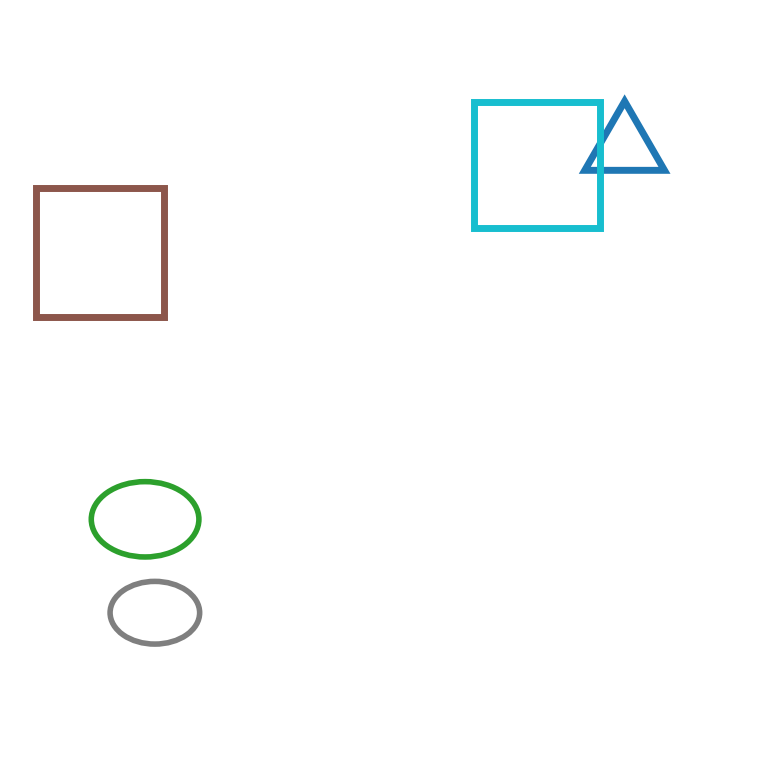[{"shape": "triangle", "thickness": 2.5, "radius": 0.3, "center": [0.811, 0.809]}, {"shape": "oval", "thickness": 2, "radius": 0.35, "center": [0.188, 0.326]}, {"shape": "square", "thickness": 2.5, "radius": 0.42, "center": [0.13, 0.672]}, {"shape": "oval", "thickness": 2, "radius": 0.29, "center": [0.201, 0.204]}, {"shape": "square", "thickness": 2.5, "radius": 0.41, "center": [0.698, 0.786]}]